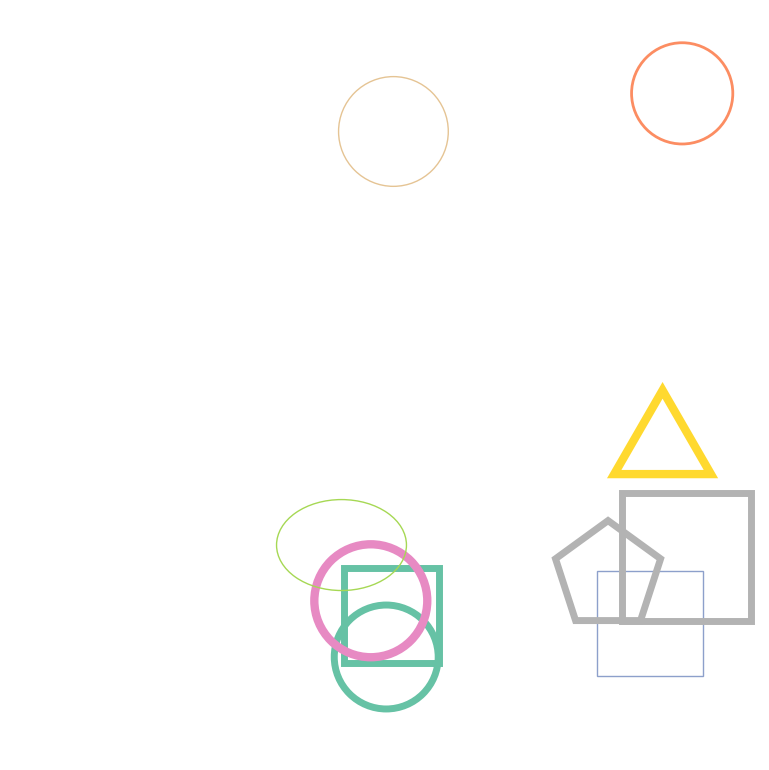[{"shape": "square", "thickness": 2.5, "radius": 0.31, "center": [0.508, 0.201]}, {"shape": "circle", "thickness": 2.5, "radius": 0.34, "center": [0.502, 0.147]}, {"shape": "circle", "thickness": 1, "radius": 0.33, "center": [0.886, 0.879]}, {"shape": "square", "thickness": 0.5, "radius": 0.34, "center": [0.844, 0.19]}, {"shape": "circle", "thickness": 3, "radius": 0.37, "center": [0.482, 0.22]}, {"shape": "oval", "thickness": 0.5, "radius": 0.42, "center": [0.444, 0.292]}, {"shape": "triangle", "thickness": 3, "radius": 0.36, "center": [0.86, 0.421]}, {"shape": "circle", "thickness": 0.5, "radius": 0.36, "center": [0.511, 0.829]}, {"shape": "pentagon", "thickness": 2.5, "radius": 0.36, "center": [0.79, 0.252]}, {"shape": "square", "thickness": 2.5, "radius": 0.42, "center": [0.892, 0.277]}]